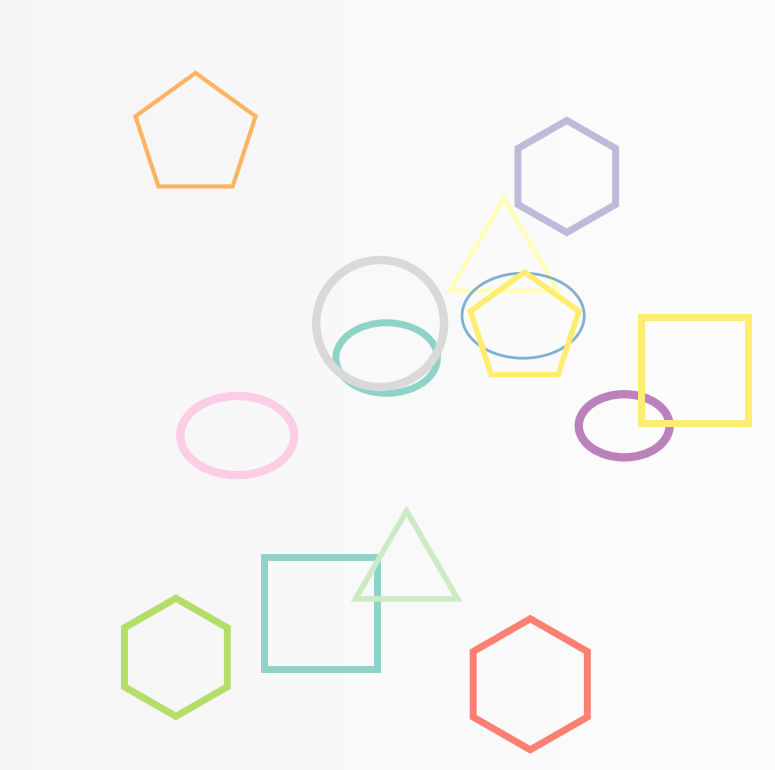[{"shape": "oval", "thickness": 2.5, "radius": 0.33, "center": [0.499, 0.535]}, {"shape": "square", "thickness": 2.5, "radius": 0.36, "center": [0.413, 0.203]}, {"shape": "triangle", "thickness": 1.5, "radius": 0.4, "center": [0.65, 0.663]}, {"shape": "hexagon", "thickness": 2.5, "radius": 0.36, "center": [0.731, 0.771]}, {"shape": "hexagon", "thickness": 2.5, "radius": 0.43, "center": [0.684, 0.111]}, {"shape": "oval", "thickness": 1, "radius": 0.39, "center": [0.675, 0.59]}, {"shape": "pentagon", "thickness": 1.5, "radius": 0.41, "center": [0.252, 0.824]}, {"shape": "hexagon", "thickness": 2.5, "radius": 0.38, "center": [0.227, 0.146]}, {"shape": "oval", "thickness": 3, "radius": 0.37, "center": [0.306, 0.434]}, {"shape": "circle", "thickness": 3, "radius": 0.41, "center": [0.49, 0.58]}, {"shape": "oval", "thickness": 3, "radius": 0.29, "center": [0.805, 0.447]}, {"shape": "triangle", "thickness": 2, "radius": 0.38, "center": [0.525, 0.26]}, {"shape": "pentagon", "thickness": 2, "radius": 0.37, "center": [0.677, 0.573]}, {"shape": "square", "thickness": 2.5, "radius": 0.34, "center": [0.896, 0.52]}]